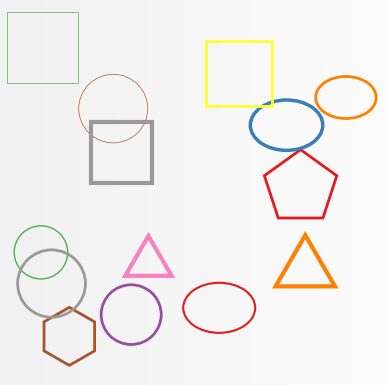[{"shape": "oval", "thickness": 1.5, "radius": 0.46, "center": [0.566, 0.2]}, {"shape": "pentagon", "thickness": 2, "radius": 0.49, "center": [0.776, 0.513]}, {"shape": "oval", "thickness": 2.5, "radius": 0.47, "center": [0.739, 0.675]}, {"shape": "circle", "thickness": 1, "radius": 0.34, "center": [0.106, 0.344]}, {"shape": "square", "thickness": 0.5, "radius": 0.46, "center": [0.11, 0.877]}, {"shape": "circle", "thickness": 2, "radius": 0.39, "center": [0.339, 0.183]}, {"shape": "triangle", "thickness": 3, "radius": 0.44, "center": [0.788, 0.301]}, {"shape": "oval", "thickness": 2, "radius": 0.39, "center": [0.893, 0.747]}, {"shape": "square", "thickness": 2, "radius": 0.43, "center": [0.617, 0.809]}, {"shape": "circle", "thickness": 0.5, "radius": 0.45, "center": [0.292, 0.718]}, {"shape": "hexagon", "thickness": 2, "radius": 0.38, "center": [0.179, 0.126]}, {"shape": "triangle", "thickness": 3, "radius": 0.35, "center": [0.383, 0.318]}, {"shape": "square", "thickness": 3, "radius": 0.4, "center": [0.313, 0.603]}, {"shape": "circle", "thickness": 2, "radius": 0.44, "center": [0.133, 0.263]}]